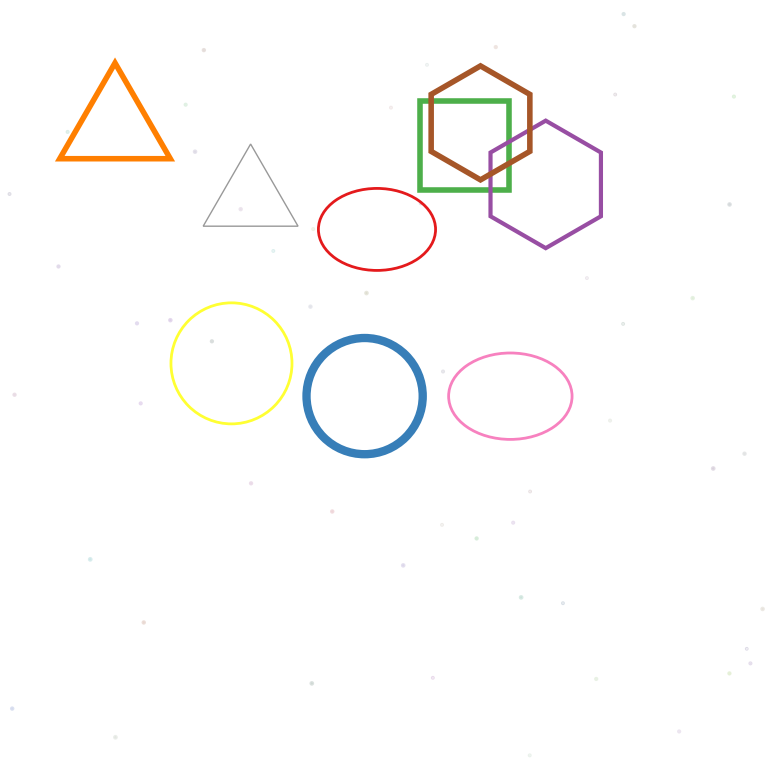[{"shape": "oval", "thickness": 1, "radius": 0.38, "center": [0.49, 0.702]}, {"shape": "circle", "thickness": 3, "radius": 0.38, "center": [0.474, 0.486]}, {"shape": "square", "thickness": 2, "radius": 0.29, "center": [0.603, 0.811]}, {"shape": "hexagon", "thickness": 1.5, "radius": 0.41, "center": [0.709, 0.761]}, {"shape": "triangle", "thickness": 2, "radius": 0.41, "center": [0.149, 0.835]}, {"shape": "circle", "thickness": 1, "radius": 0.39, "center": [0.301, 0.528]}, {"shape": "hexagon", "thickness": 2, "radius": 0.37, "center": [0.624, 0.84]}, {"shape": "oval", "thickness": 1, "radius": 0.4, "center": [0.663, 0.485]}, {"shape": "triangle", "thickness": 0.5, "radius": 0.36, "center": [0.325, 0.742]}]